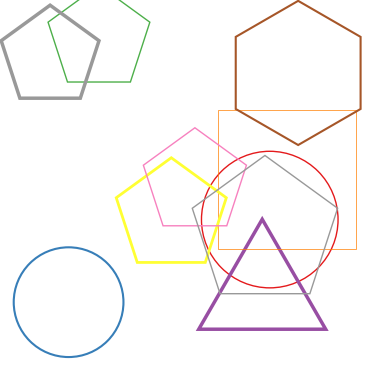[{"shape": "circle", "thickness": 1, "radius": 0.89, "center": [0.701, 0.43]}, {"shape": "circle", "thickness": 1.5, "radius": 0.71, "center": [0.178, 0.215]}, {"shape": "pentagon", "thickness": 1, "radius": 0.69, "center": [0.257, 0.899]}, {"shape": "triangle", "thickness": 2.5, "radius": 0.95, "center": [0.681, 0.24]}, {"shape": "square", "thickness": 0.5, "radius": 0.9, "center": [0.746, 0.534]}, {"shape": "pentagon", "thickness": 2, "radius": 0.75, "center": [0.445, 0.44]}, {"shape": "hexagon", "thickness": 1.5, "radius": 0.94, "center": [0.774, 0.811]}, {"shape": "pentagon", "thickness": 1, "radius": 0.7, "center": [0.506, 0.527]}, {"shape": "pentagon", "thickness": 1, "radius": 0.99, "center": [0.688, 0.398]}, {"shape": "pentagon", "thickness": 2.5, "radius": 0.67, "center": [0.13, 0.853]}]